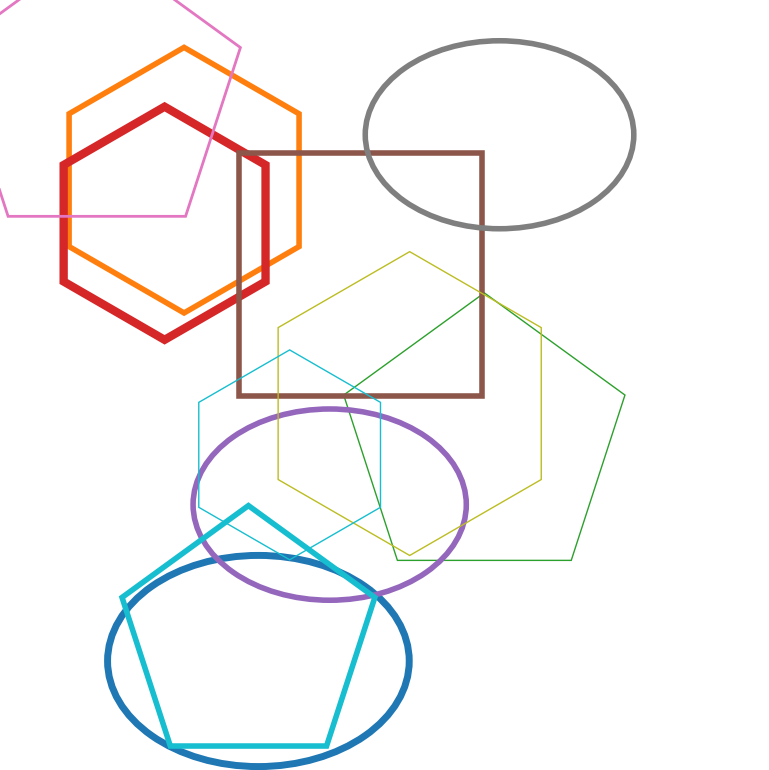[{"shape": "oval", "thickness": 2.5, "radius": 0.98, "center": [0.336, 0.142]}, {"shape": "hexagon", "thickness": 2, "radius": 0.86, "center": [0.239, 0.766]}, {"shape": "pentagon", "thickness": 0.5, "radius": 0.96, "center": [0.629, 0.428]}, {"shape": "hexagon", "thickness": 3, "radius": 0.76, "center": [0.214, 0.71]}, {"shape": "oval", "thickness": 2, "radius": 0.89, "center": [0.428, 0.345]}, {"shape": "square", "thickness": 2, "radius": 0.79, "center": [0.468, 0.643]}, {"shape": "pentagon", "thickness": 1, "radius": 0.98, "center": [0.126, 0.878]}, {"shape": "oval", "thickness": 2, "radius": 0.87, "center": [0.649, 0.825]}, {"shape": "hexagon", "thickness": 0.5, "radius": 0.99, "center": [0.532, 0.476]}, {"shape": "pentagon", "thickness": 2, "radius": 0.86, "center": [0.323, 0.171]}, {"shape": "hexagon", "thickness": 0.5, "radius": 0.68, "center": [0.376, 0.409]}]